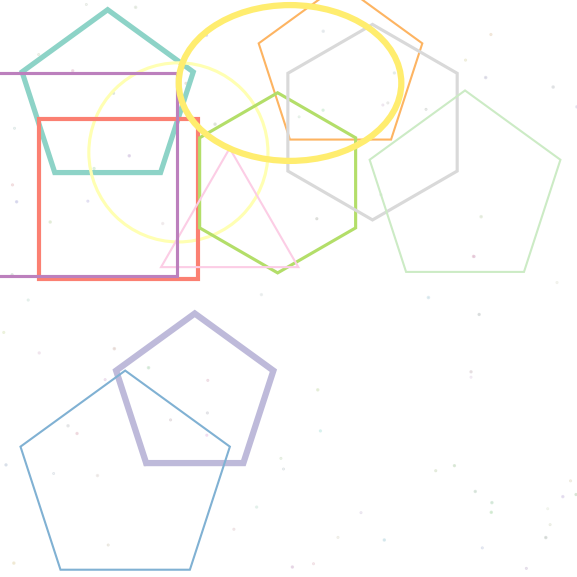[{"shape": "pentagon", "thickness": 2.5, "radius": 0.78, "center": [0.186, 0.826]}, {"shape": "circle", "thickness": 1.5, "radius": 0.78, "center": [0.309, 0.735]}, {"shape": "pentagon", "thickness": 3, "radius": 0.72, "center": [0.337, 0.313]}, {"shape": "square", "thickness": 2, "radius": 0.69, "center": [0.205, 0.655]}, {"shape": "pentagon", "thickness": 1, "radius": 0.95, "center": [0.217, 0.167]}, {"shape": "pentagon", "thickness": 1, "radius": 0.74, "center": [0.59, 0.878]}, {"shape": "hexagon", "thickness": 1.5, "radius": 0.78, "center": [0.481, 0.683]}, {"shape": "triangle", "thickness": 1, "radius": 0.69, "center": [0.398, 0.605]}, {"shape": "hexagon", "thickness": 1.5, "radius": 0.85, "center": [0.645, 0.788]}, {"shape": "square", "thickness": 1.5, "radius": 0.88, "center": [0.131, 0.697]}, {"shape": "pentagon", "thickness": 1, "radius": 0.87, "center": [0.805, 0.669]}, {"shape": "oval", "thickness": 3, "radius": 0.96, "center": [0.502, 0.855]}]